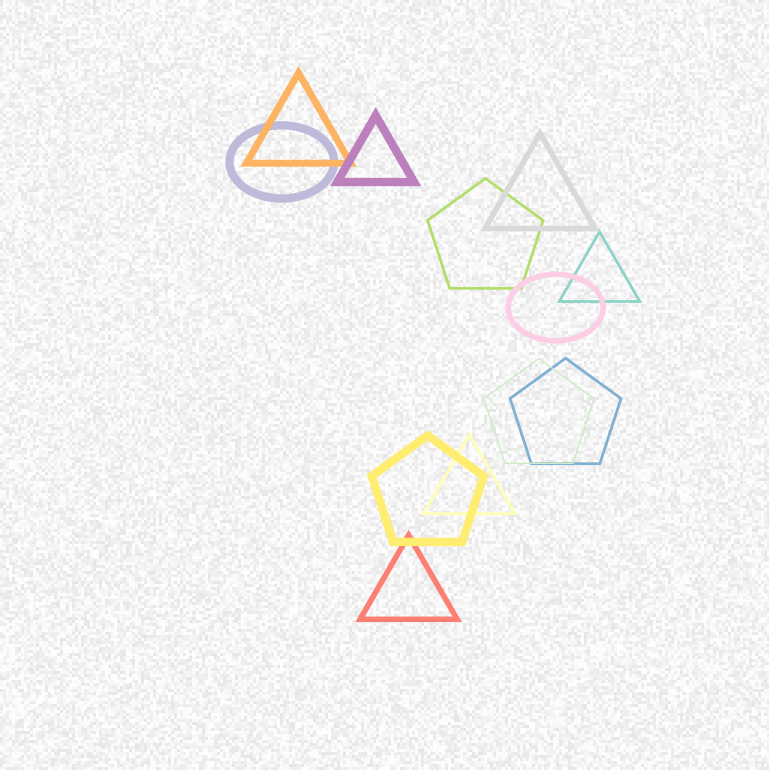[{"shape": "triangle", "thickness": 1, "radius": 0.3, "center": [0.779, 0.639]}, {"shape": "triangle", "thickness": 1, "radius": 0.34, "center": [0.609, 0.367]}, {"shape": "oval", "thickness": 3, "radius": 0.34, "center": [0.366, 0.79]}, {"shape": "triangle", "thickness": 2, "radius": 0.36, "center": [0.531, 0.232]}, {"shape": "pentagon", "thickness": 1, "radius": 0.38, "center": [0.734, 0.459]}, {"shape": "triangle", "thickness": 2.5, "radius": 0.39, "center": [0.388, 0.827]}, {"shape": "pentagon", "thickness": 1, "radius": 0.39, "center": [0.63, 0.689]}, {"shape": "oval", "thickness": 2, "radius": 0.31, "center": [0.722, 0.601]}, {"shape": "triangle", "thickness": 2, "radius": 0.41, "center": [0.701, 0.744]}, {"shape": "triangle", "thickness": 3, "radius": 0.29, "center": [0.488, 0.792]}, {"shape": "pentagon", "thickness": 0.5, "radius": 0.38, "center": [0.7, 0.459]}, {"shape": "pentagon", "thickness": 3, "radius": 0.38, "center": [0.555, 0.358]}]